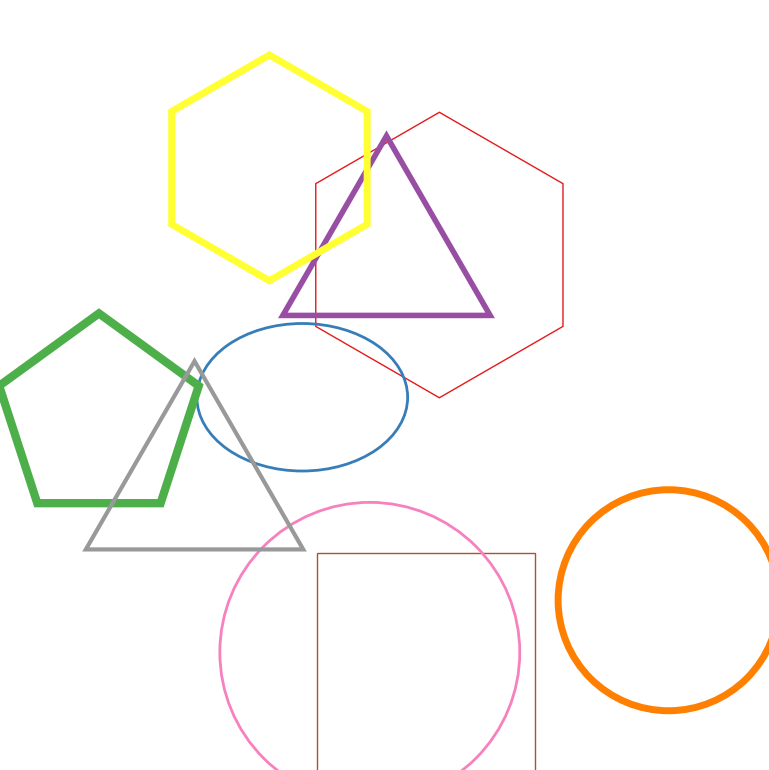[{"shape": "hexagon", "thickness": 0.5, "radius": 0.93, "center": [0.571, 0.669]}, {"shape": "oval", "thickness": 1, "radius": 0.68, "center": [0.393, 0.484]}, {"shape": "pentagon", "thickness": 3, "radius": 0.68, "center": [0.128, 0.457]}, {"shape": "triangle", "thickness": 2, "radius": 0.78, "center": [0.502, 0.668]}, {"shape": "circle", "thickness": 2.5, "radius": 0.72, "center": [0.868, 0.22]}, {"shape": "hexagon", "thickness": 2.5, "radius": 0.73, "center": [0.35, 0.782]}, {"shape": "square", "thickness": 0.5, "radius": 0.71, "center": [0.553, 0.14]}, {"shape": "circle", "thickness": 1, "radius": 0.97, "center": [0.48, 0.153]}, {"shape": "triangle", "thickness": 1.5, "radius": 0.82, "center": [0.253, 0.368]}]